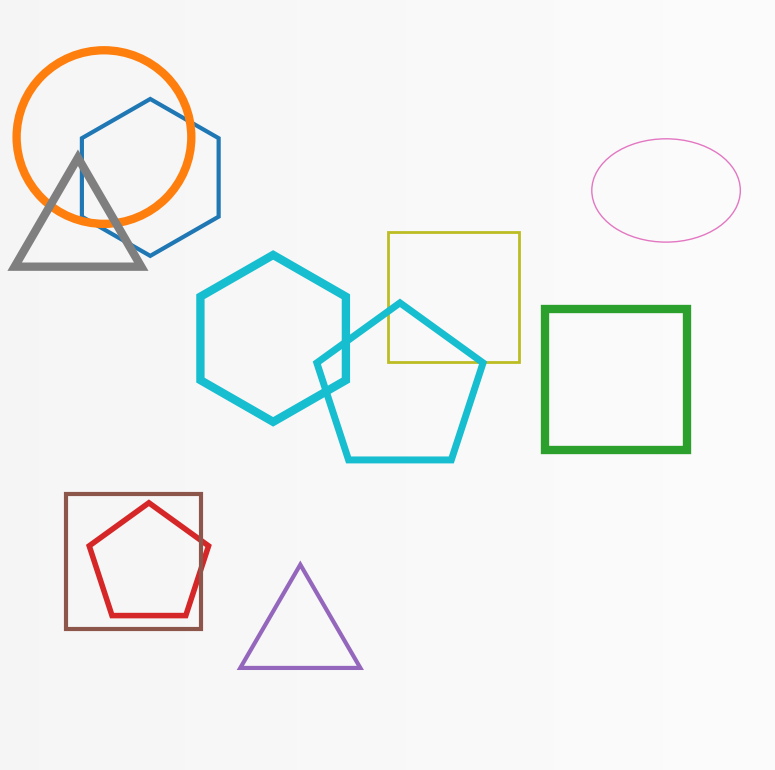[{"shape": "hexagon", "thickness": 1.5, "radius": 0.51, "center": [0.194, 0.77]}, {"shape": "circle", "thickness": 3, "radius": 0.56, "center": [0.134, 0.822]}, {"shape": "square", "thickness": 3, "radius": 0.46, "center": [0.795, 0.507]}, {"shape": "pentagon", "thickness": 2, "radius": 0.4, "center": [0.192, 0.266]}, {"shape": "triangle", "thickness": 1.5, "radius": 0.45, "center": [0.388, 0.177]}, {"shape": "square", "thickness": 1.5, "radius": 0.44, "center": [0.172, 0.271]}, {"shape": "oval", "thickness": 0.5, "radius": 0.48, "center": [0.859, 0.753]}, {"shape": "triangle", "thickness": 3, "radius": 0.47, "center": [0.101, 0.701]}, {"shape": "square", "thickness": 1, "radius": 0.42, "center": [0.585, 0.615]}, {"shape": "hexagon", "thickness": 3, "radius": 0.54, "center": [0.352, 0.561]}, {"shape": "pentagon", "thickness": 2.5, "radius": 0.56, "center": [0.516, 0.494]}]